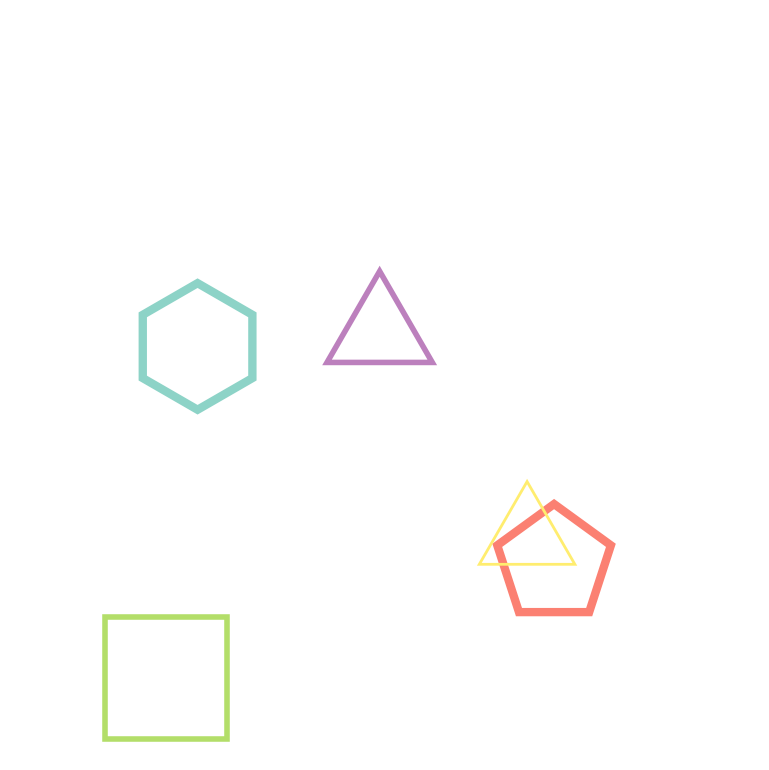[{"shape": "hexagon", "thickness": 3, "radius": 0.41, "center": [0.257, 0.55]}, {"shape": "pentagon", "thickness": 3, "radius": 0.39, "center": [0.72, 0.268]}, {"shape": "square", "thickness": 2, "radius": 0.39, "center": [0.216, 0.119]}, {"shape": "triangle", "thickness": 2, "radius": 0.39, "center": [0.493, 0.569]}, {"shape": "triangle", "thickness": 1, "radius": 0.36, "center": [0.685, 0.303]}]